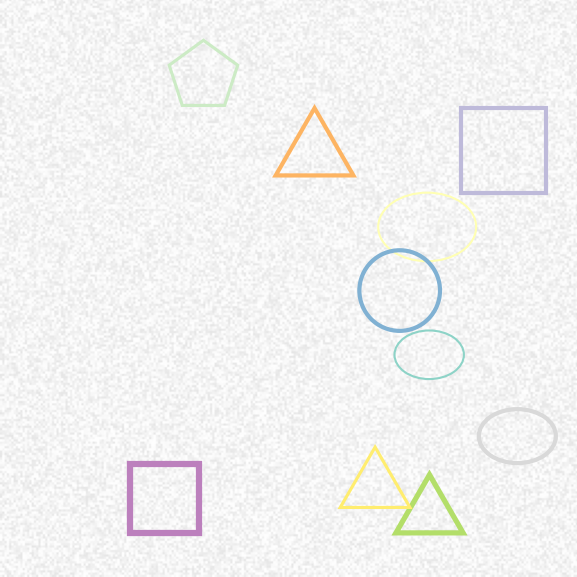[{"shape": "oval", "thickness": 1, "radius": 0.3, "center": [0.743, 0.385]}, {"shape": "oval", "thickness": 1, "radius": 0.42, "center": [0.74, 0.606]}, {"shape": "square", "thickness": 2, "radius": 0.37, "center": [0.871, 0.738]}, {"shape": "circle", "thickness": 2, "radius": 0.35, "center": [0.692, 0.496]}, {"shape": "triangle", "thickness": 2, "radius": 0.39, "center": [0.545, 0.734]}, {"shape": "triangle", "thickness": 2.5, "radius": 0.34, "center": [0.744, 0.11]}, {"shape": "oval", "thickness": 2, "radius": 0.33, "center": [0.896, 0.244]}, {"shape": "square", "thickness": 3, "radius": 0.3, "center": [0.284, 0.136]}, {"shape": "pentagon", "thickness": 1.5, "radius": 0.31, "center": [0.352, 0.867]}, {"shape": "triangle", "thickness": 1.5, "radius": 0.35, "center": [0.65, 0.155]}]